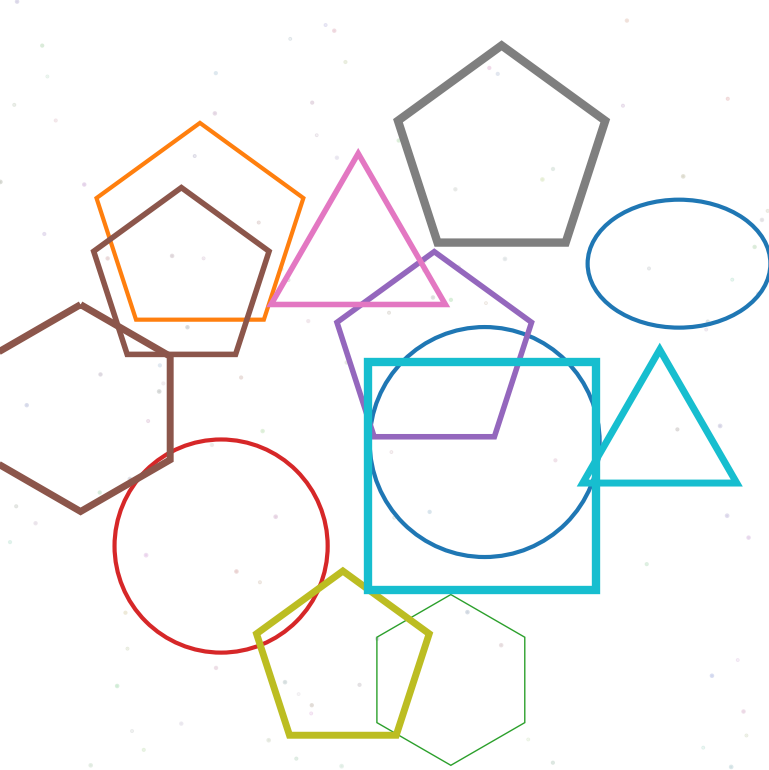[{"shape": "circle", "thickness": 1.5, "radius": 0.75, "center": [0.629, 0.426]}, {"shape": "oval", "thickness": 1.5, "radius": 0.59, "center": [0.882, 0.658]}, {"shape": "pentagon", "thickness": 1.5, "radius": 0.71, "center": [0.26, 0.699]}, {"shape": "hexagon", "thickness": 0.5, "radius": 0.55, "center": [0.586, 0.117]}, {"shape": "circle", "thickness": 1.5, "radius": 0.69, "center": [0.287, 0.291]}, {"shape": "pentagon", "thickness": 2, "radius": 0.66, "center": [0.564, 0.54]}, {"shape": "hexagon", "thickness": 2.5, "radius": 0.67, "center": [0.105, 0.47]}, {"shape": "pentagon", "thickness": 2, "radius": 0.6, "center": [0.236, 0.637]}, {"shape": "triangle", "thickness": 2, "radius": 0.65, "center": [0.465, 0.67]}, {"shape": "pentagon", "thickness": 3, "radius": 0.71, "center": [0.651, 0.799]}, {"shape": "pentagon", "thickness": 2.5, "radius": 0.59, "center": [0.445, 0.141]}, {"shape": "square", "thickness": 3, "radius": 0.74, "center": [0.626, 0.382]}, {"shape": "triangle", "thickness": 2.5, "radius": 0.58, "center": [0.857, 0.43]}]